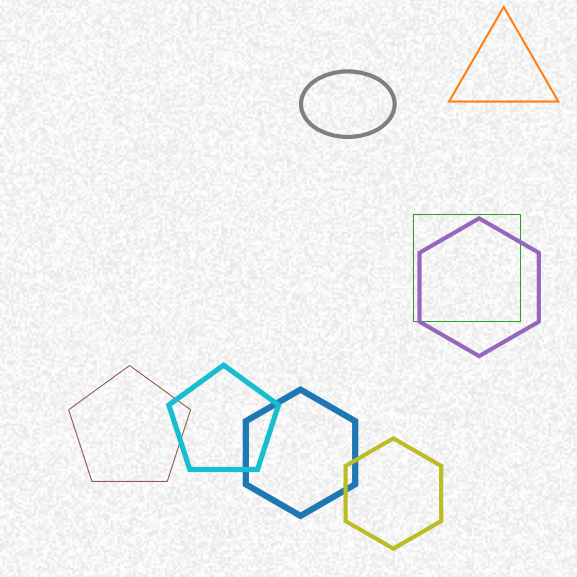[{"shape": "hexagon", "thickness": 3, "radius": 0.55, "center": [0.52, 0.215]}, {"shape": "triangle", "thickness": 1, "radius": 0.55, "center": [0.872, 0.878]}, {"shape": "square", "thickness": 0.5, "radius": 0.46, "center": [0.808, 0.536]}, {"shape": "hexagon", "thickness": 2, "radius": 0.6, "center": [0.83, 0.502]}, {"shape": "pentagon", "thickness": 0.5, "radius": 0.55, "center": [0.224, 0.255]}, {"shape": "oval", "thickness": 2, "radius": 0.41, "center": [0.602, 0.819]}, {"shape": "hexagon", "thickness": 2, "radius": 0.48, "center": [0.681, 0.145]}, {"shape": "pentagon", "thickness": 2.5, "radius": 0.5, "center": [0.387, 0.267]}]